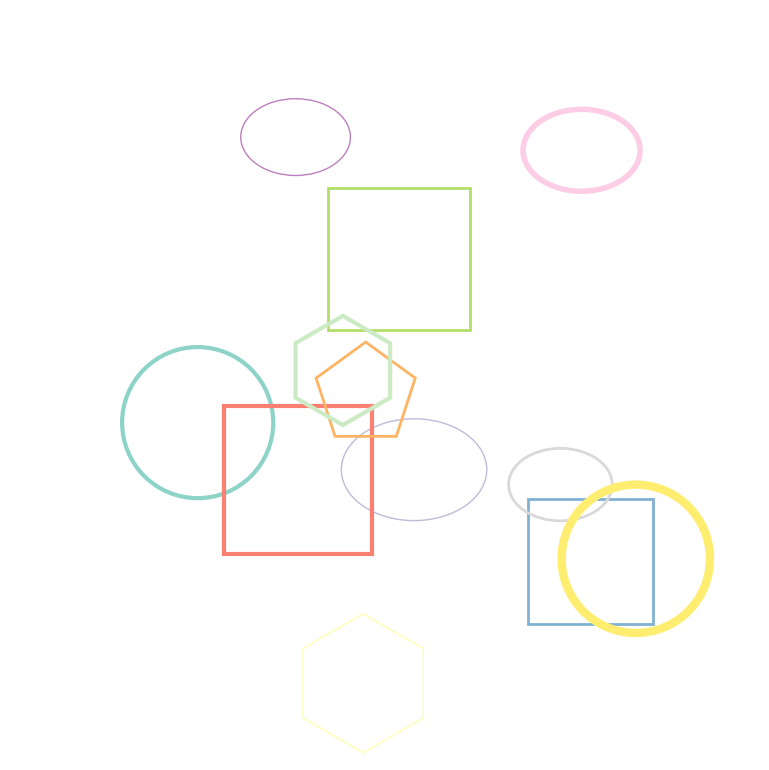[{"shape": "circle", "thickness": 1.5, "radius": 0.49, "center": [0.257, 0.451]}, {"shape": "hexagon", "thickness": 0.5, "radius": 0.45, "center": [0.472, 0.113]}, {"shape": "oval", "thickness": 0.5, "radius": 0.47, "center": [0.538, 0.39]}, {"shape": "square", "thickness": 1.5, "radius": 0.48, "center": [0.387, 0.377]}, {"shape": "square", "thickness": 1, "radius": 0.41, "center": [0.767, 0.271]}, {"shape": "pentagon", "thickness": 1, "radius": 0.34, "center": [0.475, 0.488]}, {"shape": "square", "thickness": 1, "radius": 0.46, "center": [0.518, 0.663]}, {"shape": "oval", "thickness": 2, "radius": 0.38, "center": [0.755, 0.805]}, {"shape": "oval", "thickness": 1, "radius": 0.34, "center": [0.728, 0.371]}, {"shape": "oval", "thickness": 0.5, "radius": 0.36, "center": [0.384, 0.822]}, {"shape": "hexagon", "thickness": 1.5, "radius": 0.35, "center": [0.445, 0.519]}, {"shape": "circle", "thickness": 3, "radius": 0.48, "center": [0.826, 0.274]}]